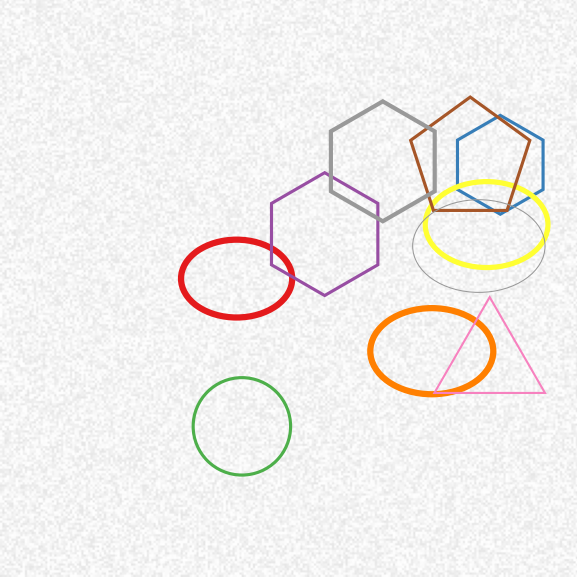[{"shape": "oval", "thickness": 3, "radius": 0.48, "center": [0.41, 0.517]}, {"shape": "hexagon", "thickness": 1.5, "radius": 0.43, "center": [0.866, 0.714]}, {"shape": "circle", "thickness": 1.5, "radius": 0.42, "center": [0.419, 0.261]}, {"shape": "hexagon", "thickness": 1.5, "radius": 0.53, "center": [0.562, 0.594]}, {"shape": "oval", "thickness": 3, "radius": 0.53, "center": [0.748, 0.391]}, {"shape": "oval", "thickness": 2.5, "radius": 0.53, "center": [0.843, 0.61]}, {"shape": "pentagon", "thickness": 1.5, "radius": 0.54, "center": [0.814, 0.723]}, {"shape": "triangle", "thickness": 1, "radius": 0.55, "center": [0.848, 0.374]}, {"shape": "oval", "thickness": 0.5, "radius": 0.57, "center": [0.829, 0.573]}, {"shape": "hexagon", "thickness": 2, "radius": 0.52, "center": [0.663, 0.72]}]